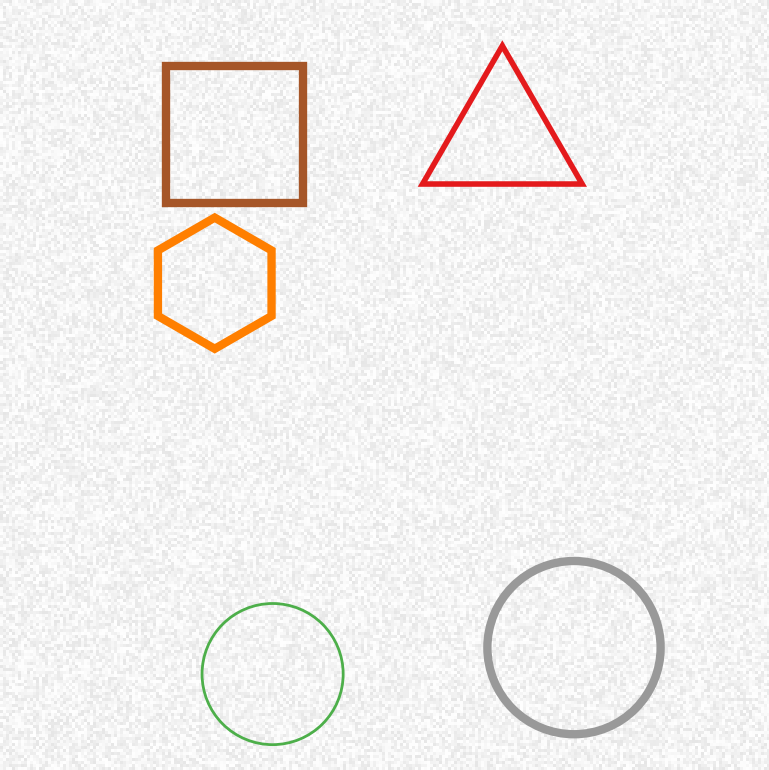[{"shape": "triangle", "thickness": 2, "radius": 0.6, "center": [0.652, 0.821]}, {"shape": "circle", "thickness": 1, "radius": 0.46, "center": [0.354, 0.125]}, {"shape": "hexagon", "thickness": 3, "radius": 0.43, "center": [0.279, 0.632]}, {"shape": "square", "thickness": 3, "radius": 0.44, "center": [0.305, 0.826]}, {"shape": "circle", "thickness": 3, "radius": 0.56, "center": [0.745, 0.159]}]